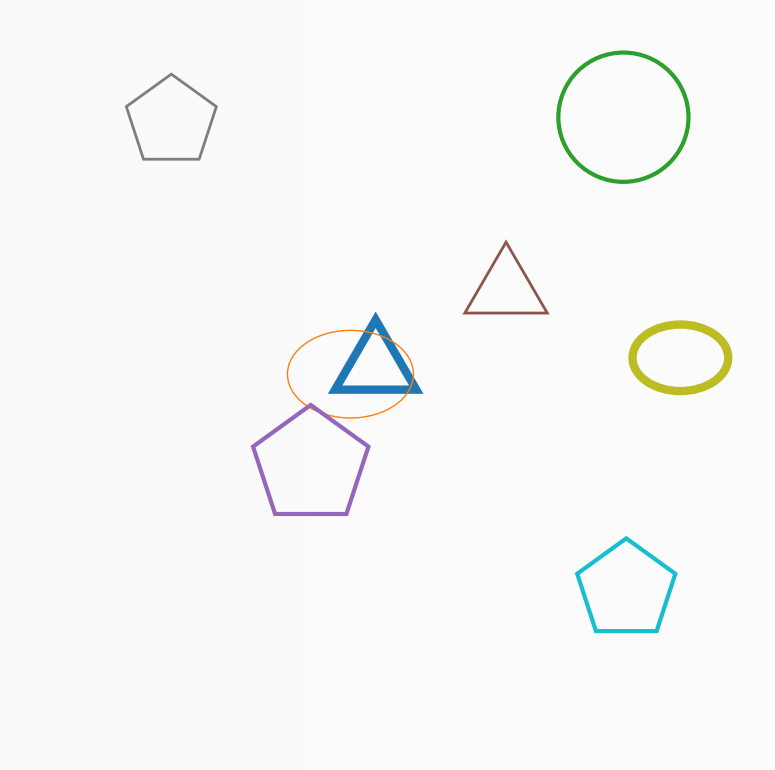[{"shape": "triangle", "thickness": 3, "radius": 0.3, "center": [0.485, 0.524]}, {"shape": "oval", "thickness": 0.5, "radius": 0.41, "center": [0.452, 0.514]}, {"shape": "circle", "thickness": 1.5, "radius": 0.42, "center": [0.804, 0.848]}, {"shape": "pentagon", "thickness": 1.5, "radius": 0.39, "center": [0.401, 0.396]}, {"shape": "triangle", "thickness": 1, "radius": 0.31, "center": [0.653, 0.624]}, {"shape": "pentagon", "thickness": 1, "radius": 0.31, "center": [0.221, 0.843]}, {"shape": "oval", "thickness": 3, "radius": 0.31, "center": [0.878, 0.535]}, {"shape": "pentagon", "thickness": 1.5, "radius": 0.33, "center": [0.808, 0.234]}]